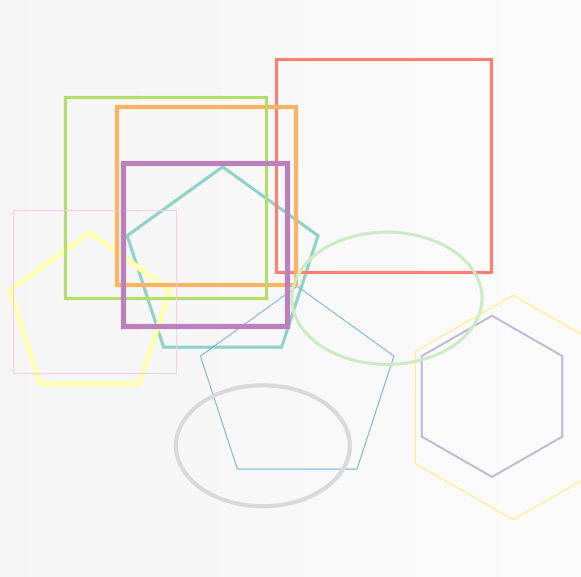[{"shape": "pentagon", "thickness": 1.5, "radius": 0.86, "center": [0.383, 0.538]}, {"shape": "pentagon", "thickness": 2.5, "radius": 0.72, "center": [0.154, 0.452]}, {"shape": "hexagon", "thickness": 1, "radius": 0.7, "center": [0.847, 0.313]}, {"shape": "square", "thickness": 1.5, "radius": 0.92, "center": [0.66, 0.713]}, {"shape": "pentagon", "thickness": 0.5, "radius": 0.88, "center": [0.511, 0.328]}, {"shape": "square", "thickness": 2, "radius": 0.77, "center": [0.355, 0.66]}, {"shape": "square", "thickness": 1.5, "radius": 0.87, "center": [0.285, 0.657]}, {"shape": "square", "thickness": 0.5, "radius": 0.7, "center": [0.162, 0.495]}, {"shape": "oval", "thickness": 2, "radius": 0.75, "center": [0.452, 0.227]}, {"shape": "square", "thickness": 2.5, "radius": 0.7, "center": [0.353, 0.576]}, {"shape": "oval", "thickness": 1.5, "radius": 0.82, "center": [0.666, 0.483]}, {"shape": "hexagon", "thickness": 0.5, "radius": 0.97, "center": [0.883, 0.294]}]